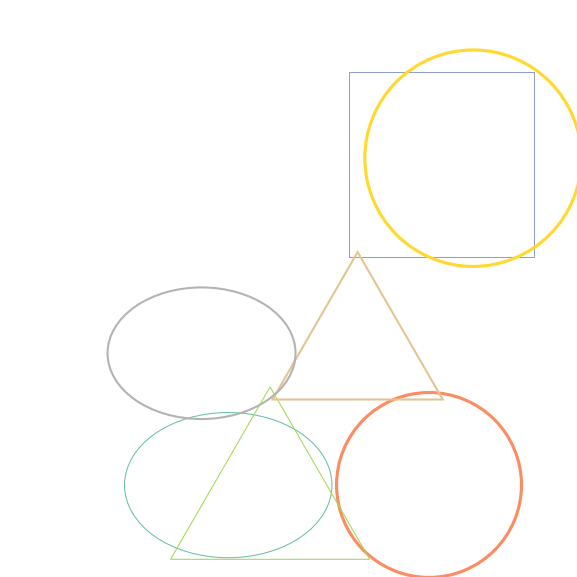[{"shape": "oval", "thickness": 0.5, "radius": 0.9, "center": [0.395, 0.159]}, {"shape": "circle", "thickness": 1.5, "radius": 0.8, "center": [0.743, 0.159]}, {"shape": "square", "thickness": 0.5, "radius": 0.8, "center": [0.764, 0.714]}, {"shape": "triangle", "thickness": 0.5, "radius": 1.0, "center": [0.468, 0.13]}, {"shape": "circle", "thickness": 1.5, "radius": 0.94, "center": [0.819, 0.725]}, {"shape": "triangle", "thickness": 1, "radius": 0.85, "center": [0.619, 0.392]}, {"shape": "oval", "thickness": 1, "radius": 0.81, "center": [0.349, 0.387]}]